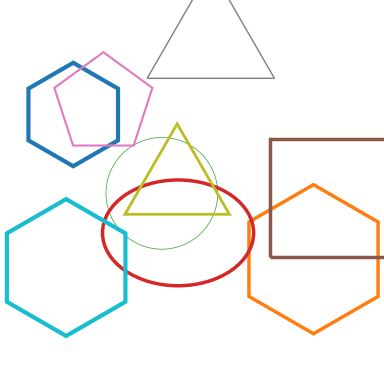[{"shape": "hexagon", "thickness": 3, "radius": 0.67, "center": [0.19, 0.703]}, {"shape": "hexagon", "thickness": 2.5, "radius": 0.97, "center": [0.814, 0.327]}, {"shape": "circle", "thickness": 0.5, "radius": 0.73, "center": [0.42, 0.498]}, {"shape": "oval", "thickness": 2.5, "radius": 0.98, "center": [0.463, 0.395]}, {"shape": "square", "thickness": 2.5, "radius": 0.77, "center": [0.854, 0.486]}, {"shape": "pentagon", "thickness": 1.5, "radius": 0.67, "center": [0.268, 0.73]}, {"shape": "triangle", "thickness": 1, "radius": 0.95, "center": [0.548, 0.892]}, {"shape": "triangle", "thickness": 2, "radius": 0.78, "center": [0.46, 0.522]}, {"shape": "hexagon", "thickness": 3, "radius": 0.89, "center": [0.172, 0.305]}]